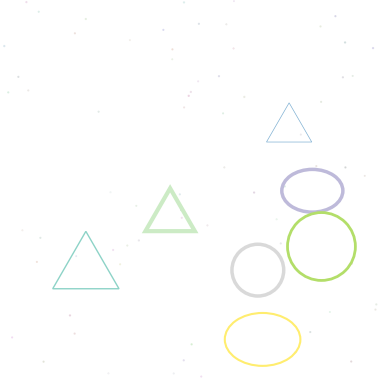[{"shape": "triangle", "thickness": 1, "radius": 0.5, "center": [0.223, 0.3]}, {"shape": "oval", "thickness": 2.5, "radius": 0.4, "center": [0.811, 0.505]}, {"shape": "triangle", "thickness": 0.5, "radius": 0.34, "center": [0.751, 0.665]}, {"shape": "circle", "thickness": 2, "radius": 0.44, "center": [0.835, 0.36]}, {"shape": "circle", "thickness": 2.5, "radius": 0.34, "center": [0.67, 0.298]}, {"shape": "triangle", "thickness": 3, "radius": 0.37, "center": [0.442, 0.437]}, {"shape": "oval", "thickness": 1.5, "radius": 0.49, "center": [0.682, 0.118]}]